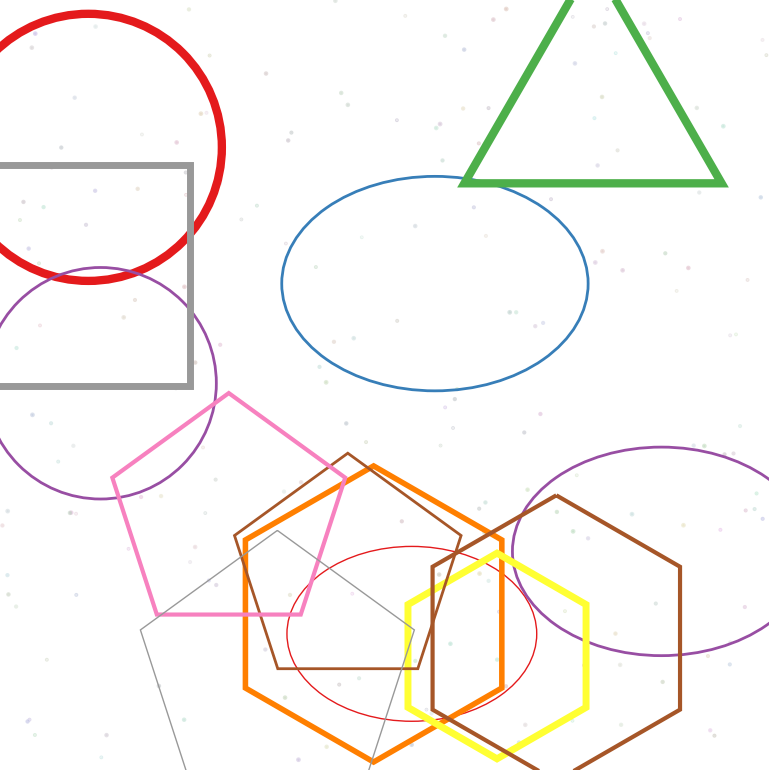[{"shape": "oval", "thickness": 0.5, "radius": 0.81, "center": [0.535, 0.177]}, {"shape": "circle", "thickness": 3, "radius": 0.87, "center": [0.115, 0.809]}, {"shape": "oval", "thickness": 1, "radius": 0.99, "center": [0.565, 0.632]}, {"shape": "triangle", "thickness": 3, "radius": 0.96, "center": [0.77, 0.858]}, {"shape": "oval", "thickness": 1, "radius": 0.97, "center": [0.859, 0.284]}, {"shape": "circle", "thickness": 1, "radius": 0.75, "center": [0.131, 0.502]}, {"shape": "hexagon", "thickness": 2, "radius": 0.96, "center": [0.485, 0.203]}, {"shape": "hexagon", "thickness": 2.5, "radius": 0.67, "center": [0.645, 0.148]}, {"shape": "pentagon", "thickness": 1, "radius": 0.77, "center": [0.452, 0.257]}, {"shape": "hexagon", "thickness": 1.5, "radius": 0.93, "center": [0.722, 0.171]}, {"shape": "pentagon", "thickness": 1.5, "radius": 0.79, "center": [0.297, 0.331]}, {"shape": "pentagon", "thickness": 0.5, "radius": 0.94, "center": [0.36, 0.124]}, {"shape": "square", "thickness": 2.5, "radius": 0.72, "center": [0.102, 0.643]}]